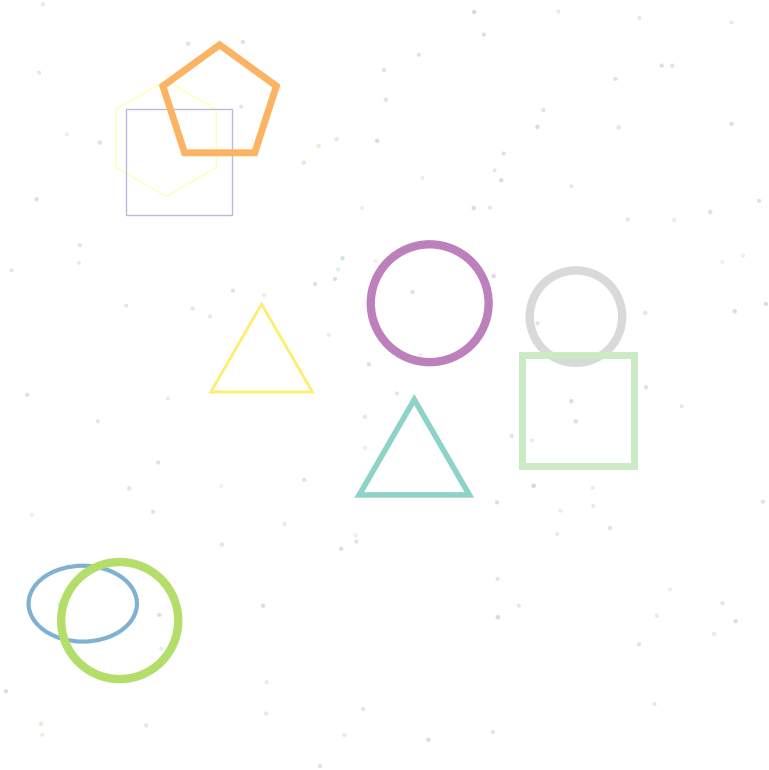[{"shape": "triangle", "thickness": 2, "radius": 0.41, "center": [0.538, 0.399]}, {"shape": "hexagon", "thickness": 0.5, "radius": 0.38, "center": [0.216, 0.82]}, {"shape": "square", "thickness": 0.5, "radius": 0.34, "center": [0.232, 0.789]}, {"shape": "oval", "thickness": 1.5, "radius": 0.35, "center": [0.107, 0.216]}, {"shape": "pentagon", "thickness": 2.5, "radius": 0.39, "center": [0.285, 0.864]}, {"shape": "circle", "thickness": 3, "radius": 0.38, "center": [0.155, 0.194]}, {"shape": "circle", "thickness": 3, "radius": 0.3, "center": [0.748, 0.589]}, {"shape": "circle", "thickness": 3, "radius": 0.38, "center": [0.558, 0.606]}, {"shape": "square", "thickness": 2.5, "radius": 0.36, "center": [0.751, 0.467]}, {"shape": "triangle", "thickness": 1, "radius": 0.38, "center": [0.34, 0.529]}]